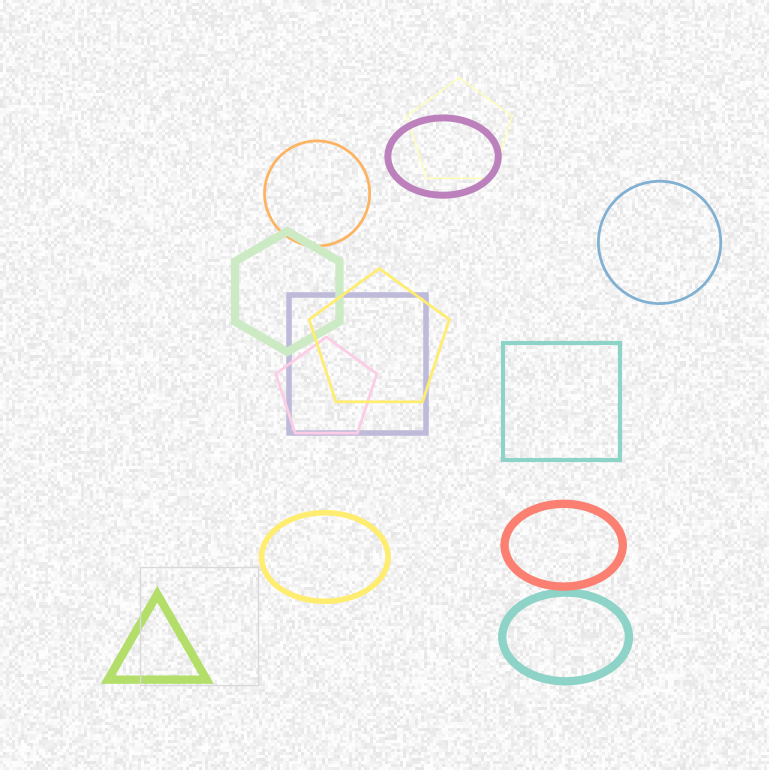[{"shape": "oval", "thickness": 3, "radius": 0.41, "center": [0.735, 0.173]}, {"shape": "square", "thickness": 1.5, "radius": 0.38, "center": [0.73, 0.479]}, {"shape": "pentagon", "thickness": 0.5, "radius": 0.36, "center": [0.597, 0.827]}, {"shape": "square", "thickness": 2, "radius": 0.45, "center": [0.464, 0.528]}, {"shape": "oval", "thickness": 3, "radius": 0.38, "center": [0.732, 0.292]}, {"shape": "circle", "thickness": 1, "radius": 0.4, "center": [0.857, 0.685]}, {"shape": "circle", "thickness": 1, "radius": 0.34, "center": [0.412, 0.749]}, {"shape": "triangle", "thickness": 3, "radius": 0.37, "center": [0.204, 0.154]}, {"shape": "pentagon", "thickness": 1, "radius": 0.34, "center": [0.424, 0.493]}, {"shape": "square", "thickness": 0.5, "radius": 0.38, "center": [0.259, 0.187]}, {"shape": "oval", "thickness": 2.5, "radius": 0.36, "center": [0.575, 0.797]}, {"shape": "hexagon", "thickness": 3, "radius": 0.39, "center": [0.373, 0.621]}, {"shape": "oval", "thickness": 2, "radius": 0.41, "center": [0.422, 0.277]}, {"shape": "pentagon", "thickness": 1, "radius": 0.48, "center": [0.493, 0.556]}]